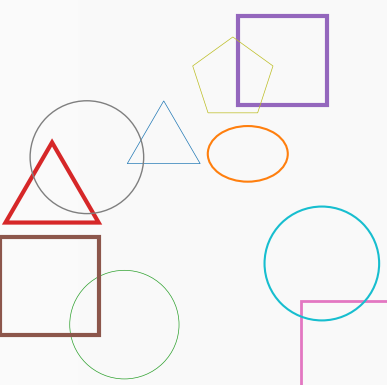[{"shape": "triangle", "thickness": 0.5, "radius": 0.54, "center": [0.423, 0.629]}, {"shape": "oval", "thickness": 1.5, "radius": 0.52, "center": [0.639, 0.6]}, {"shape": "circle", "thickness": 0.5, "radius": 0.71, "center": [0.321, 0.157]}, {"shape": "triangle", "thickness": 3, "radius": 0.69, "center": [0.134, 0.491]}, {"shape": "square", "thickness": 3, "radius": 0.57, "center": [0.729, 0.843]}, {"shape": "square", "thickness": 3, "radius": 0.64, "center": [0.129, 0.257]}, {"shape": "square", "thickness": 2, "radius": 0.56, "center": [0.889, 0.106]}, {"shape": "circle", "thickness": 1, "radius": 0.73, "center": [0.224, 0.592]}, {"shape": "pentagon", "thickness": 0.5, "radius": 0.54, "center": [0.601, 0.795]}, {"shape": "circle", "thickness": 1.5, "radius": 0.74, "center": [0.831, 0.316]}]